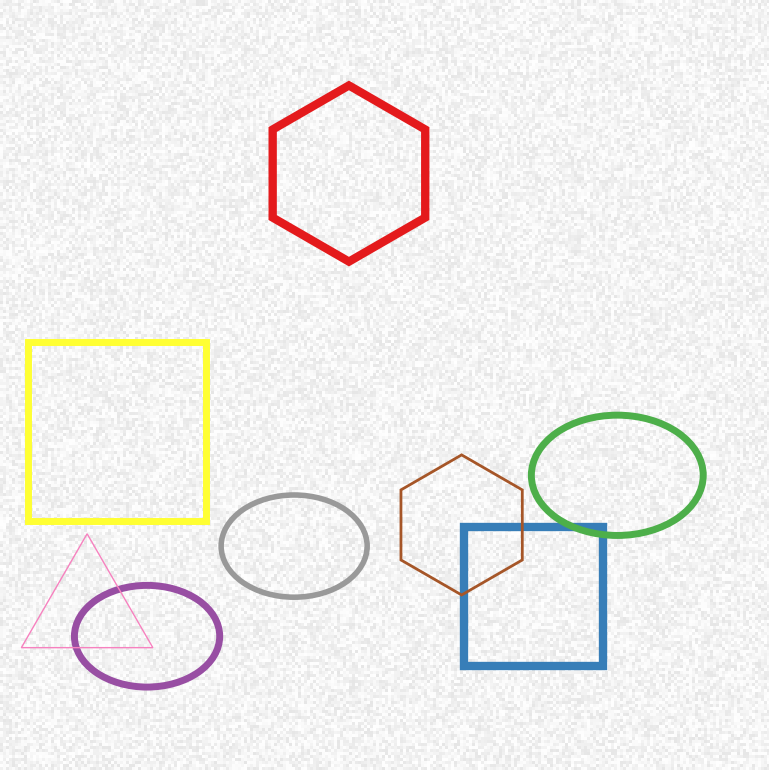[{"shape": "hexagon", "thickness": 3, "radius": 0.57, "center": [0.453, 0.775]}, {"shape": "square", "thickness": 3, "radius": 0.45, "center": [0.692, 0.225]}, {"shape": "oval", "thickness": 2.5, "radius": 0.56, "center": [0.802, 0.383]}, {"shape": "oval", "thickness": 2.5, "radius": 0.47, "center": [0.191, 0.174]}, {"shape": "square", "thickness": 2.5, "radius": 0.58, "center": [0.152, 0.44]}, {"shape": "hexagon", "thickness": 1, "radius": 0.45, "center": [0.6, 0.318]}, {"shape": "triangle", "thickness": 0.5, "radius": 0.49, "center": [0.113, 0.208]}, {"shape": "oval", "thickness": 2, "radius": 0.47, "center": [0.382, 0.291]}]